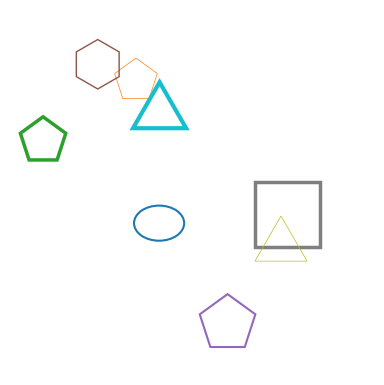[{"shape": "oval", "thickness": 1.5, "radius": 0.33, "center": [0.413, 0.42]}, {"shape": "pentagon", "thickness": 0.5, "radius": 0.29, "center": [0.353, 0.791]}, {"shape": "pentagon", "thickness": 2.5, "radius": 0.31, "center": [0.112, 0.635]}, {"shape": "pentagon", "thickness": 1.5, "radius": 0.38, "center": [0.591, 0.16]}, {"shape": "hexagon", "thickness": 1, "radius": 0.32, "center": [0.254, 0.833]}, {"shape": "square", "thickness": 2.5, "radius": 0.42, "center": [0.746, 0.443]}, {"shape": "triangle", "thickness": 0.5, "radius": 0.39, "center": [0.73, 0.361]}, {"shape": "triangle", "thickness": 3, "radius": 0.4, "center": [0.414, 0.707]}]